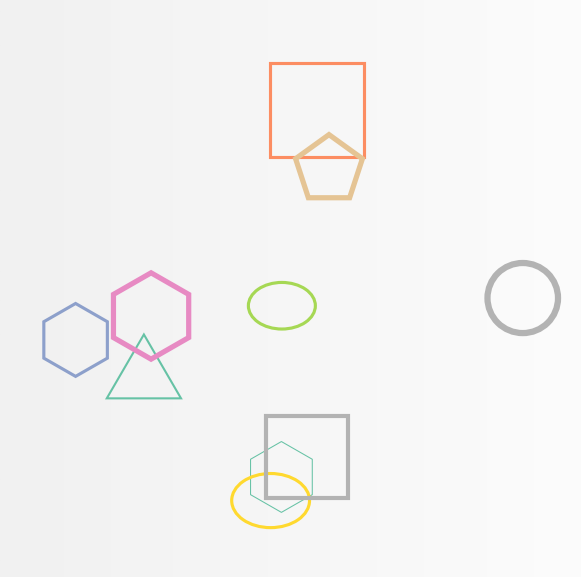[{"shape": "hexagon", "thickness": 0.5, "radius": 0.31, "center": [0.484, 0.173]}, {"shape": "triangle", "thickness": 1, "radius": 0.37, "center": [0.248, 0.346]}, {"shape": "square", "thickness": 1.5, "radius": 0.4, "center": [0.546, 0.809]}, {"shape": "hexagon", "thickness": 1.5, "radius": 0.32, "center": [0.13, 0.411]}, {"shape": "hexagon", "thickness": 2.5, "radius": 0.37, "center": [0.26, 0.452]}, {"shape": "oval", "thickness": 1.5, "radius": 0.29, "center": [0.485, 0.47]}, {"shape": "oval", "thickness": 1.5, "radius": 0.33, "center": [0.466, 0.132]}, {"shape": "pentagon", "thickness": 2.5, "radius": 0.3, "center": [0.566, 0.706]}, {"shape": "square", "thickness": 2, "radius": 0.35, "center": [0.529, 0.208]}, {"shape": "circle", "thickness": 3, "radius": 0.3, "center": [0.899, 0.483]}]